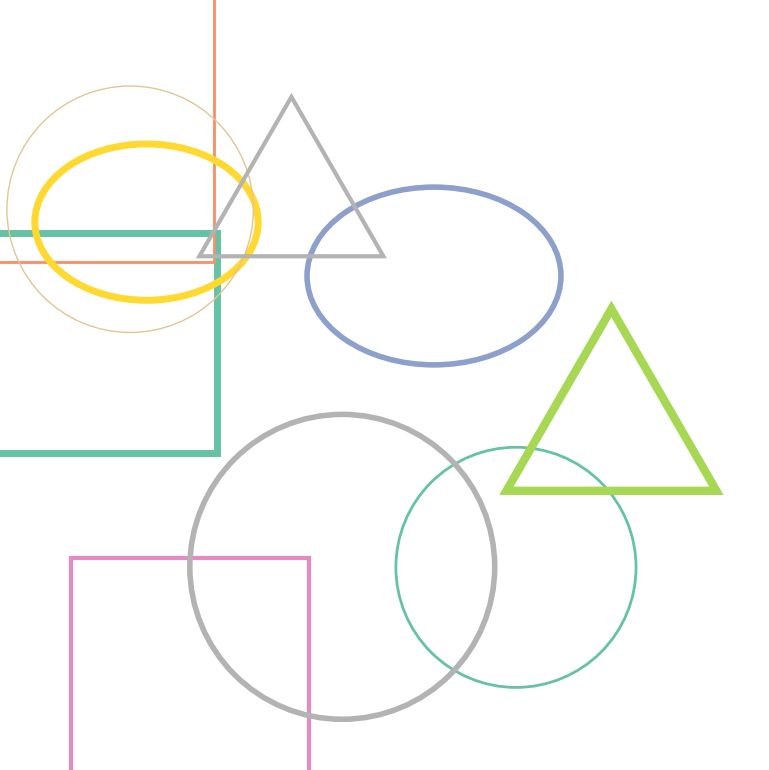[{"shape": "circle", "thickness": 1, "radius": 0.78, "center": [0.67, 0.263]}, {"shape": "square", "thickness": 2.5, "radius": 0.72, "center": [0.139, 0.555]}, {"shape": "square", "thickness": 1, "radius": 0.86, "center": [0.106, 0.832]}, {"shape": "oval", "thickness": 2, "radius": 0.82, "center": [0.564, 0.642]}, {"shape": "square", "thickness": 1.5, "radius": 0.77, "center": [0.247, 0.121]}, {"shape": "triangle", "thickness": 3, "radius": 0.79, "center": [0.794, 0.441]}, {"shape": "oval", "thickness": 2.5, "radius": 0.73, "center": [0.19, 0.712]}, {"shape": "circle", "thickness": 0.5, "radius": 0.8, "center": [0.169, 0.728]}, {"shape": "triangle", "thickness": 1.5, "radius": 0.69, "center": [0.378, 0.736]}, {"shape": "circle", "thickness": 2, "radius": 0.99, "center": [0.445, 0.264]}]